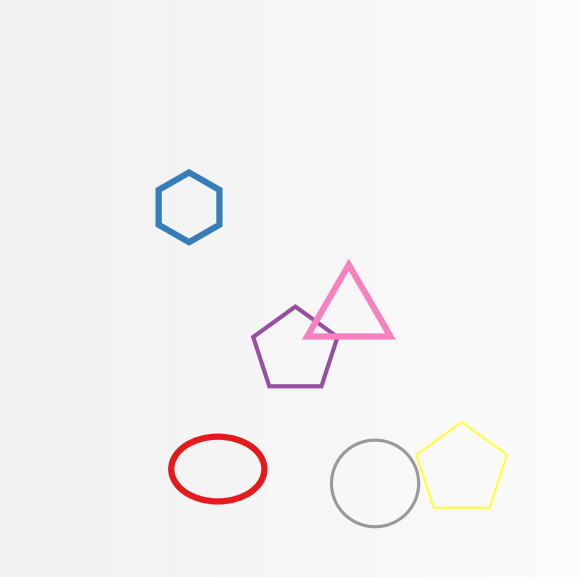[{"shape": "oval", "thickness": 3, "radius": 0.4, "center": [0.375, 0.187]}, {"shape": "hexagon", "thickness": 3, "radius": 0.3, "center": [0.325, 0.64]}, {"shape": "pentagon", "thickness": 2, "radius": 0.38, "center": [0.508, 0.392]}, {"shape": "pentagon", "thickness": 1, "radius": 0.41, "center": [0.794, 0.186]}, {"shape": "triangle", "thickness": 3, "radius": 0.41, "center": [0.6, 0.458]}, {"shape": "circle", "thickness": 1.5, "radius": 0.37, "center": [0.645, 0.162]}]